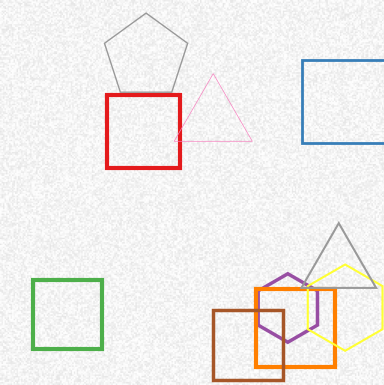[{"shape": "square", "thickness": 3, "radius": 0.47, "center": [0.373, 0.659]}, {"shape": "square", "thickness": 2, "radius": 0.54, "center": [0.892, 0.737]}, {"shape": "square", "thickness": 3, "radius": 0.45, "center": [0.176, 0.184]}, {"shape": "hexagon", "thickness": 2.5, "radius": 0.44, "center": [0.748, 0.2]}, {"shape": "square", "thickness": 3, "radius": 0.51, "center": [0.768, 0.148]}, {"shape": "hexagon", "thickness": 1.5, "radius": 0.56, "center": [0.896, 0.201]}, {"shape": "square", "thickness": 2.5, "radius": 0.45, "center": [0.643, 0.103]}, {"shape": "triangle", "thickness": 0.5, "radius": 0.59, "center": [0.554, 0.692]}, {"shape": "pentagon", "thickness": 1, "radius": 0.57, "center": [0.379, 0.852]}, {"shape": "triangle", "thickness": 1.5, "radius": 0.56, "center": [0.88, 0.308]}]